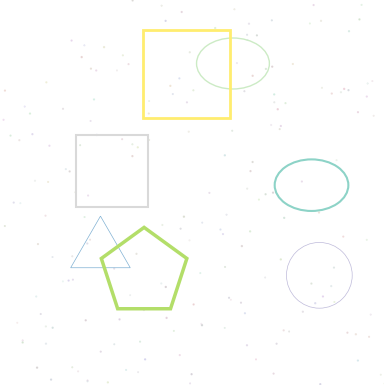[{"shape": "oval", "thickness": 1.5, "radius": 0.48, "center": [0.809, 0.519]}, {"shape": "circle", "thickness": 0.5, "radius": 0.43, "center": [0.829, 0.285]}, {"shape": "triangle", "thickness": 0.5, "radius": 0.45, "center": [0.261, 0.349]}, {"shape": "pentagon", "thickness": 2.5, "radius": 0.58, "center": [0.374, 0.293]}, {"shape": "square", "thickness": 1.5, "radius": 0.47, "center": [0.292, 0.555]}, {"shape": "oval", "thickness": 1, "radius": 0.47, "center": [0.605, 0.835]}, {"shape": "square", "thickness": 2, "radius": 0.57, "center": [0.484, 0.808]}]